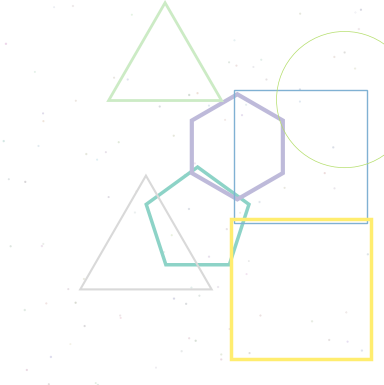[{"shape": "pentagon", "thickness": 2.5, "radius": 0.7, "center": [0.513, 0.426]}, {"shape": "hexagon", "thickness": 3, "radius": 0.68, "center": [0.616, 0.619]}, {"shape": "square", "thickness": 1, "radius": 0.86, "center": [0.78, 0.593]}, {"shape": "circle", "thickness": 0.5, "radius": 0.88, "center": [0.895, 0.741]}, {"shape": "triangle", "thickness": 1.5, "radius": 0.98, "center": [0.379, 0.347]}, {"shape": "triangle", "thickness": 2, "radius": 0.85, "center": [0.429, 0.824]}, {"shape": "square", "thickness": 2.5, "radius": 0.91, "center": [0.781, 0.25]}]